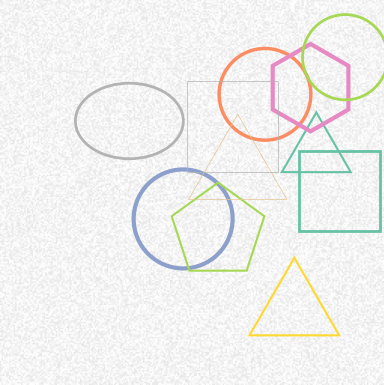[{"shape": "square", "thickness": 2, "radius": 0.52, "center": [0.882, 0.504]}, {"shape": "triangle", "thickness": 1.5, "radius": 0.52, "center": [0.822, 0.605]}, {"shape": "circle", "thickness": 2.5, "radius": 0.6, "center": [0.688, 0.755]}, {"shape": "circle", "thickness": 3, "radius": 0.64, "center": [0.476, 0.431]}, {"shape": "hexagon", "thickness": 3, "radius": 0.57, "center": [0.807, 0.772]}, {"shape": "pentagon", "thickness": 1.5, "radius": 0.63, "center": [0.566, 0.399]}, {"shape": "circle", "thickness": 2, "radius": 0.55, "center": [0.896, 0.851]}, {"shape": "triangle", "thickness": 1.5, "radius": 0.67, "center": [0.765, 0.196]}, {"shape": "triangle", "thickness": 0.5, "radius": 0.74, "center": [0.618, 0.556]}, {"shape": "square", "thickness": 0.5, "radius": 0.59, "center": [0.604, 0.671]}, {"shape": "oval", "thickness": 2, "radius": 0.7, "center": [0.336, 0.686]}]